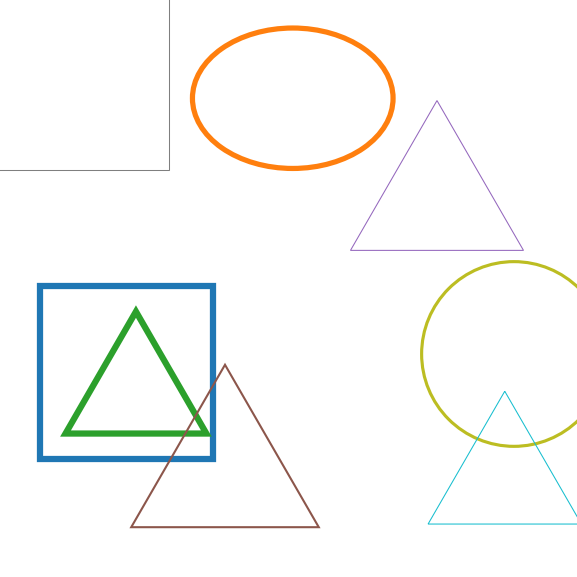[{"shape": "square", "thickness": 3, "radius": 0.75, "center": [0.219, 0.354]}, {"shape": "oval", "thickness": 2.5, "radius": 0.87, "center": [0.507, 0.829]}, {"shape": "triangle", "thickness": 3, "radius": 0.7, "center": [0.235, 0.319]}, {"shape": "triangle", "thickness": 0.5, "radius": 0.86, "center": [0.757, 0.652]}, {"shape": "triangle", "thickness": 1, "radius": 0.94, "center": [0.39, 0.18]}, {"shape": "square", "thickness": 0.5, "radius": 0.82, "center": [0.128, 0.869]}, {"shape": "circle", "thickness": 1.5, "radius": 0.8, "center": [0.89, 0.386]}, {"shape": "triangle", "thickness": 0.5, "radius": 0.77, "center": [0.874, 0.168]}]